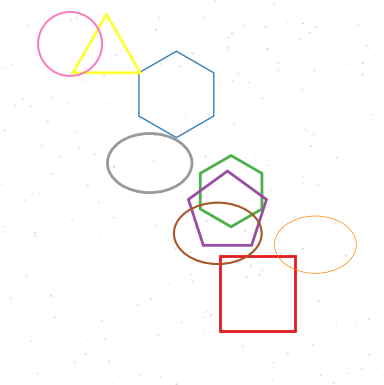[{"shape": "square", "thickness": 2, "radius": 0.49, "center": [0.669, 0.238]}, {"shape": "hexagon", "thickness": 1, "radius": 0.56, "center": [0.458, 0.755]}, {"shape": "hexagon", "thickness": 2, "radius": 0.46, "center": [0.6, 0.503]}, {"shape": "pentagon", "thickness": 2, "radius": 0.53, "center": [0.591, 0.449]}, {"shape": "oval", "thickness": 0.5, "radius": 0.53, "center": [0.819, 0.364]}, {"shape": "triangle", "thickness": 2, "radius": 0.51, "center": [0.277, 0.861]}, {"shape": "oval", "thickness": 1.5, "radius": 0.57, "center": [0.566, 0.394]}, {"shape": "circle", "thickness": 1.5, "radius": 0.42, "center": [0.182, 0.886]}, {"shape": "oval", "thickness": 2, "radius": 0.55, "center": [0.389, 0.576]}]